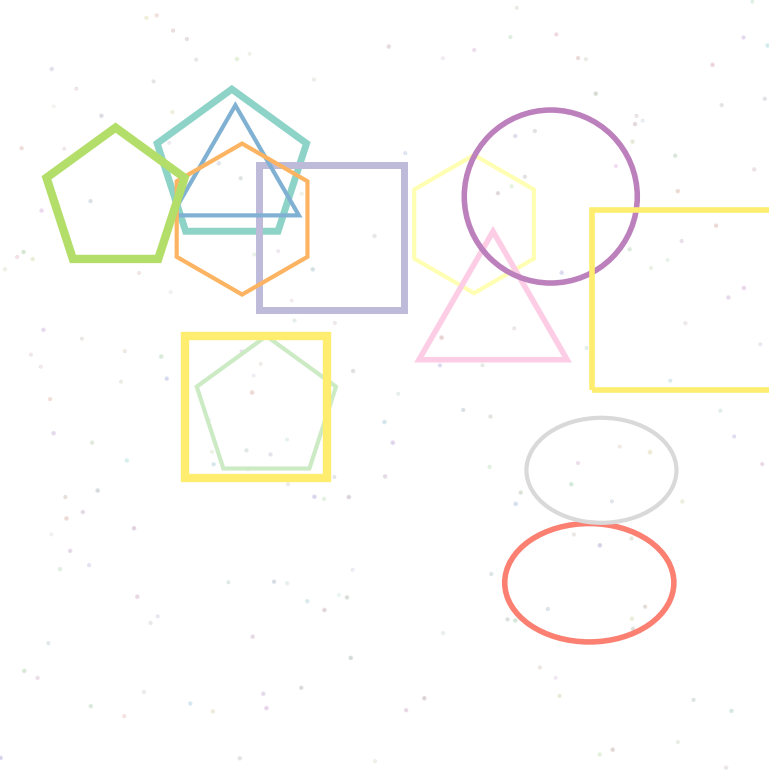[{"shape": "pentagon", "thickness": 2.5, "radius": 0.51, "center": [0.301, 0.782]}, {"shape": "hexagon", "thickness": 1.5, "radius": 0.45, "center": [0.616, 0.709]}, {"shape": "square", "thickness": 2.5, "radius": 0.47, "center": [0.431, 0.692]}, {"shape": "oval", "thickness": 2, "radius": 0.55, "center": [0.765, 0.243]}, {"shape": "triangle", "thickness": 1.5, "radius": 0.48, "center": [0.306, 0.768]}, {"shape": "hexagon", "thickness": 1.5, "radius": 0.49, "center": [0.314, 0.716]}, {"shape": "pentagon", "thickness": 3, "radius": 0.47, "center": [0.15, 0.74]}, {"shape": "triangle", "thickness": 2, "radius": 0.56, "center": [0.64, 0.588]}, {"shape": "oval", "thickness": 1.5, "radius": 0.49, "center": [0.781, 0.389]}, {"shape": "circle", "thickness": 2, "radius": 0.56, "center": [0.715, 0.745]}, {"shape": "pentagon", "thickness": 1.5, "radius": 0.48, "center": [0.346, 0.468]}, {"shape": "square", "thickness": 2, "radius": 0.58, "center": [0.885, 0.611]}, {"shape": "square", "thickness": 3, "radius": 0.46, "center": [0.333, 0.472]}]